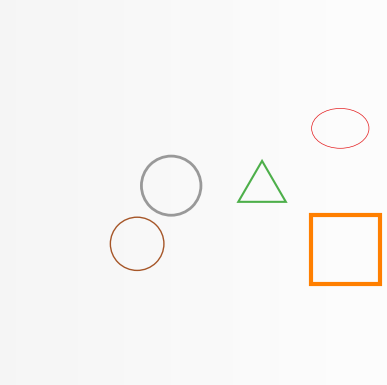[{"shape": "oval", "thickness": 0.5, "radius": 0.37, "center": [0.878, 0.667]}, {"shape": "triangle", "thickness": 1.5, "radius": 0.35, "center": [0.676, 0.511]}, {"shape": "square", "thickness": 3, "radius": 0.45, "center": [0.891, 0.353]}, {"shape": "circle", "thickness": 1, "radius": 0.35, "center": [0.354, 0.367]}, {"shape": "circle", "thickness": 2, "radius": 0.38, "center": [0.442, 0.518]}]